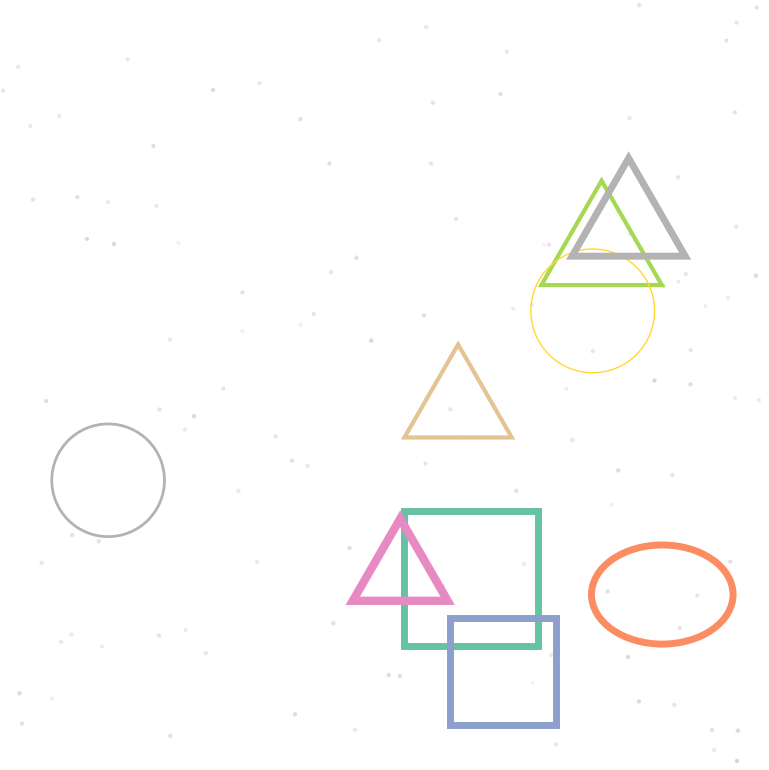[{"shape": "square", "thickness": 2.5, "radius": 0.44, "center": [0.611, 0.249]}, {"shape": "oval", "thickness": 2.5, "radius": 0.46, "center": [0.86, 0.228]}, {"shape": "square", "thickness": 2.5, "radius": 0.35, "center": [0.653, 0.128]}, {"shape": "triangle", "thickness": 3, "radius": 0.36, "center": [0.52, 0.255]}, {"shape": "triangle", "thickness": 1.5, "radius": 0.45, "center": [0.781, 0.675]}, {"shape": "circle", "thickness": 0.5, "radius": 0.4, "center": [0.77, 0.596]}, {"shape": "triangle", "thickness": 1.5, "radius": 0.4, "center": [0.595, 0.472]}, {"shape": "circle", "thickness": 1, "radius": 0.37, "center": [0.14, 0.376]}, {"shape": "triangle", "thickness": 2.5, "radius": 0.42, "center": [0.816, 0.71]}]